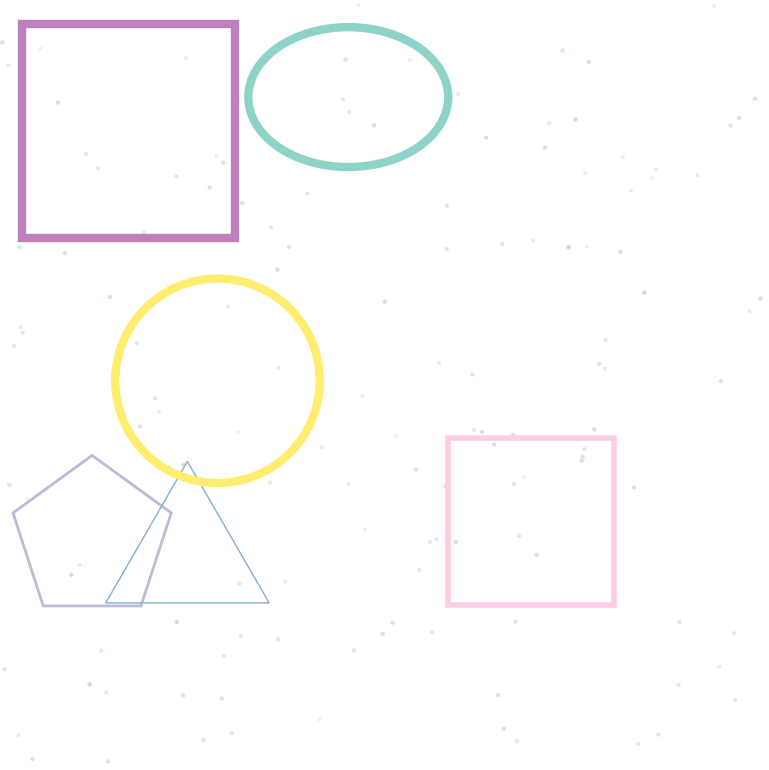[{"shape": "oval", "thickness": 3, "radius": 0.65, "center": [0.452, 0.874]}, {"shape": "pentagon", "thickness": 1, "radius": 0.54, "center": [0.12, 0.301]}, {"shape": "triangle", "thickness": 0.5, "radius": 0.61, "center": [0.243, 0.278]}, {"shape": "square", "thickness": 2, "radius": 0.54, "center": [0.689, 0.323]}, {"shape": "square", "thickness": 3, "radius": 0.69, "center": [0.167, 0.83]}, {"shape": "circle", "thickness": 3, "radius": 0.66, "center": [0.282, 0.505]}]